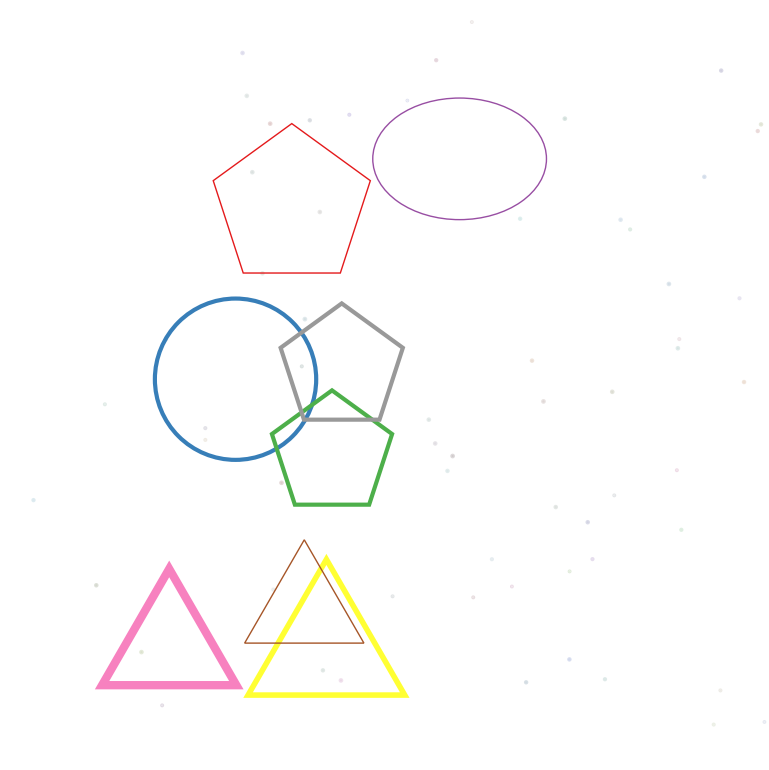[{"shape": "pentagon", "thickness": 0.5, "radius": 0.54, "center": [0.379, 0.732]}, {"shape": "circle", "thickness": 1.5, "radius": 0.52, "center": [0.306, 0.508]}, {"shape": "pentagon", "thickness": 1.5, "radius": 0.41, "center": [0.431, 0.411]}, {"shape": "oval", "thickness": 0.5, "radius": 0.56, "center": [0.597, 0.794]}, {"shape": "triangle", "thickness": 2, "radius": 0.59, "center": [0.424, 0.156]}, {"shape": "triangle", "thickness": 0.5, "radius": 0.45, "center": [0.395, 0.21]}, {"shape": "triangle", "thickness": 3, "radius": 0.5, "center": [0.22, 0.16]}, {"shape": "pentagon", "thickness": 1.5, "radius": 0.42, "center": [0.444, 0.522]}]